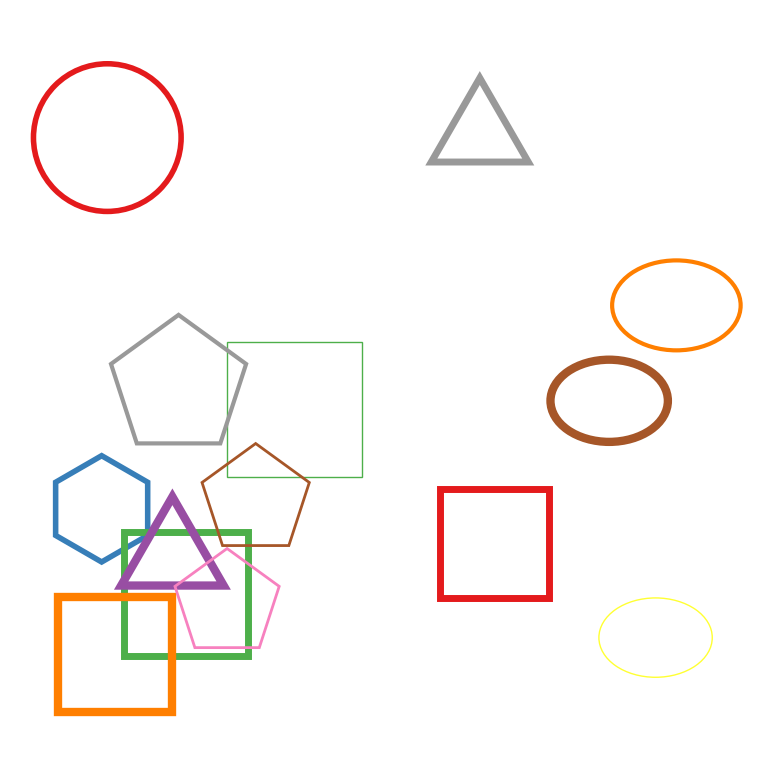[{"shape": "circle", "thickness": 2, "radius": 0.48, "center": [0.139, 0.821]}, {"shape": "square", "thickness": 2.5, "radius": 0.36, "center": [0.642, 0.294]}, {"shape": "hexagon", "thickness": 2, "radius": 0.35, "center": [0.132, 0.339]}, {"shape": "square", "thickness": 0.5, "radius": 0.44, "center": [0.383, 0.468]}, {"shape": "square", "thickness": 2.5, "radius": 0.4, "center": [0.241, 0.229]}, {"shape": "triangle", "thickness": 3, "radius": 0.38, "center": [0.224, 0.278]}, {"shape": "square", "thickness": 3, "radius": 0.37, "center": [0.149, 0.15]}, {"shape": "oval", "thickness": 1.5, "radius": 0.42, "center": [0.878, 0.603]}, {"shape": "oval", "thickness": 0.5, "radius": 0.37, "center": [0.851, 0.172]}, {"shape": "pentagon", "thickness": 1, "radius": 0.37, "center": [0.332, 0.351]}, {"shape": "oval", "thickness": 3, "radius": 0.38, "center": [0.791, 0.479]}, {"shape": "pentagon", "thickness": 1, "radius": 0.36, "center": [0.295, 0.216]}, {"shape": "triangle", "thickness": 2.5, "radius": 0.36, "center": [0.623, 0.826]}, {"shape": "pentagon", "thickness": 1.5, "radius": 0.46, "center": [0.232, 0.499]}]